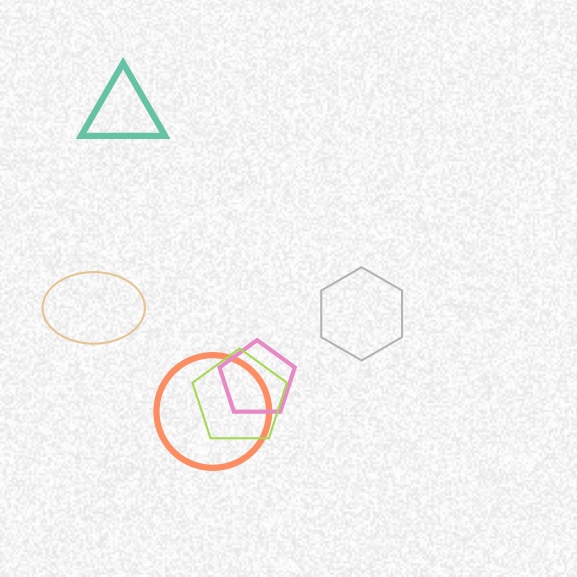[{"shape": "triangle", "thickness": 3, "radius": 0.42, "center": [0.213, 0.806]}, {"shape": "circle", "thickness": 3, "radius": 0.49, "center": [0.368, 0.287]}, {"shape": "pentagon", "thickness": 2, "radius": 0.34, "center": [0.445, 0.342]}, {"shape": "pentagon", "thickness": 1, "radius": 0.43, "center": [0.415, 0.31]}, {"shape": "oval", "thickness": 1, "radius": 0.44, "center": [0.162, 0.466]}, {"shape": "hexagon", "thickness": 1, "radius": 0.4, "center": [0.626, 0.456]}]